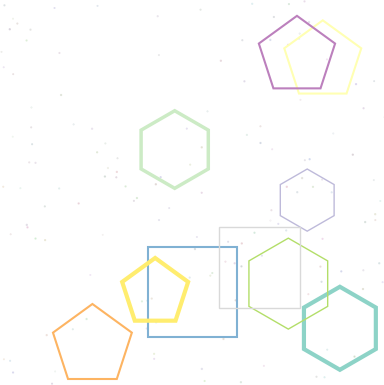[{"shape": "hexagon", "thickness": 3, "radius": 0.54, "center": [0.883, 0.147]}, {"shape": "pentagon", "thickness": 1.5, "radius": 0.53, "center": [0.838, 0.842]}, {"shape": "hexagon", "thickness": 1, "radius": 0.4, "center": [0.798, 0.48]}, {"shape": "square", "thickness": 1.5, "radius": 0.58, "center": [0.499, 0.242]}, {"shape": "pentagon", "thickness": 1.5, "radius": 0.54, "center": [0.24, 0.103]}, {"shape": "hexagon", "thickness": 1, "radius": 0.59, "center": [0.749, 0.263]}, {"shape": "square", "thickness": 1, "radius": 0.53, "center": [0.674, 0.304]}, {"shape": "pentagon", "thickness": 1.5, "radius": 0.52, "center": [0.771, 0.855]}, {"shape": "hexagon", "thickness": 2.5, "radius": 0.5, "center": [0.454, 0.612]}, {"shape": "pentagon", "thickness": 3, "radius": 0.45, "center": [0.403, 0.24]}]